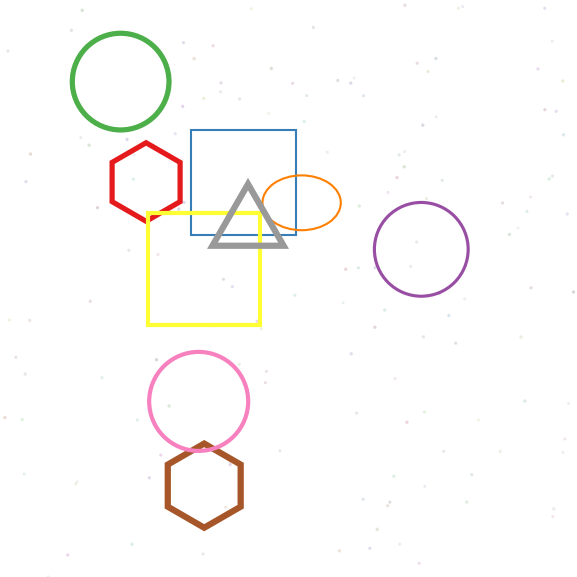[{"shape": "hexagon", "thickness": 2.5, "radius": 0.34, "center": [0.253, 0.684]}, {"shape": "square", "thickness": 1, "radius": 0.45, "center": [0.421, 0.683]}, {"shape": "circle", "thickness": 2.5, "radius": 0.42, "center": [0.209, 0.858]}, {"shape": "circle", "thickness": 1.5, "radius": 0.41, "center": [0.729, 0.567]}, {"shape": "oval", "thickness": 1, "radius": 0.34, "center": [0.522, 0.648]}, {"shape": "square", "thickness": 2, "radius": 0.48, "center": [0.353, 0.533]}, {"shape": "hexagon", "thickness": 3, "radius": 0.36, "center": [0.354, 0.158]}, {"shape": "circle", "thickness": 2, "radius": 0.43, "center": [0.344, 0.304]}, {"shape": "triangle", "thickness": 3, "radius": 0.36, "center": [0.429, 0.609]}]